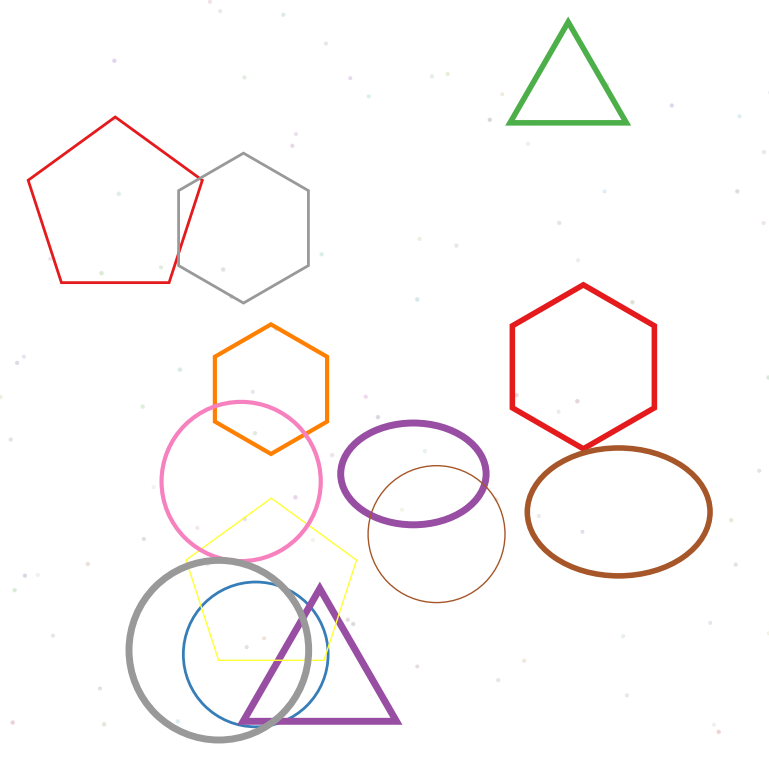[{"shape": "hexagon", "thickness": 2, "radius": 0.53, "center": [0.758, 0.524]}, {"shape": "pentagon", "thickness": 1, "radius": 0.59, "center": [0.15, 0.729]}, {"shape": "circle", "thickness": 1, "radius": 0.47, "center": [0.332, 0.15]}, {"shape": "triangle", "thickness": 2, "radius": 0.44, "center": [0.738, 0.884]}, {"shape": "oval", "thickness": 2.5, "radius": 0.47, "center": [0.537, 0.385]}, {"shape": "triangle", "thickness": 2.5, "radius": 0.57, "center": [0.415, 0.121]}, {"shape": "hexagon", "thickness": 1.5, "radius": 0.42, "center": [0.352, 0.495]}, {"shape": "pentagon", "thickness": 0.5, "radius": 0.58, "center": [0.352, 0.237]}, {"shape": "oval", "thickness": 2, "radius": 0.59, "center": [0.803, 0.335]}, {"shape": "circle", "thickness": 0.5, "radius": 0.44, "center": [0.567, 0.306]}, {"shape": "circle", "thickness": 1.5, "radius": 0.52, "center": [0.313, 0.375]}, {"shape": "hexagon", "thickness": 1, "radius": 0.49, "center": [0.316, 0.704]}, {"shape": "circle", "thickness": 2.5, "radius": 0.58, "center": [0.284, 0.156]}]